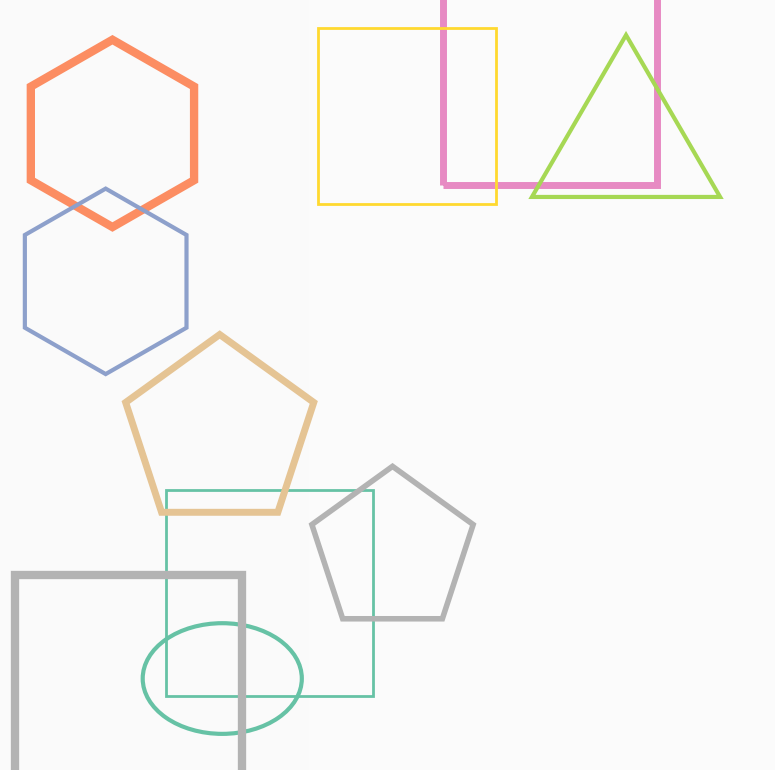[{"shape": "square", "thickness": 1, "radius": 0.67, "center": [0.348, 0.23]}, {"shape": "oval", "thickness": 1.5, "radius": 0.51, "center": [0.287, 0.119]}, {"shape": "hexagon", "thickness": 3, "radius": 0.61, "center": [0.145, 0.827]}, {"shape": "hexagon", "thickness": 1.5, "radius": 0.6, "center": [0.136, 0.635]}, {"shape": "square", "thickness": 2.5, "radius": 0.69, "center": [0.71, 0.898]}, {"shape": "triangle", "thickness": 1.5, "radius": 0.7, "center": [0.808, 0.814]}, {"shape": "square", "thickness": 1, "radius": 0.57, "center": [0.525, 0.849]}, {"shape": "pentagon", "thickness": 2.5, "radius": 0.64, "center": [0.284, 0.438]}, {"shape": "pentagon", "thickness": 2, "radius": 0.55, "center": [0.506, 0.285]}, {"shape": "square", "thickness": 3, "radius": 0.73, "center": [0.166, 0.107]}]